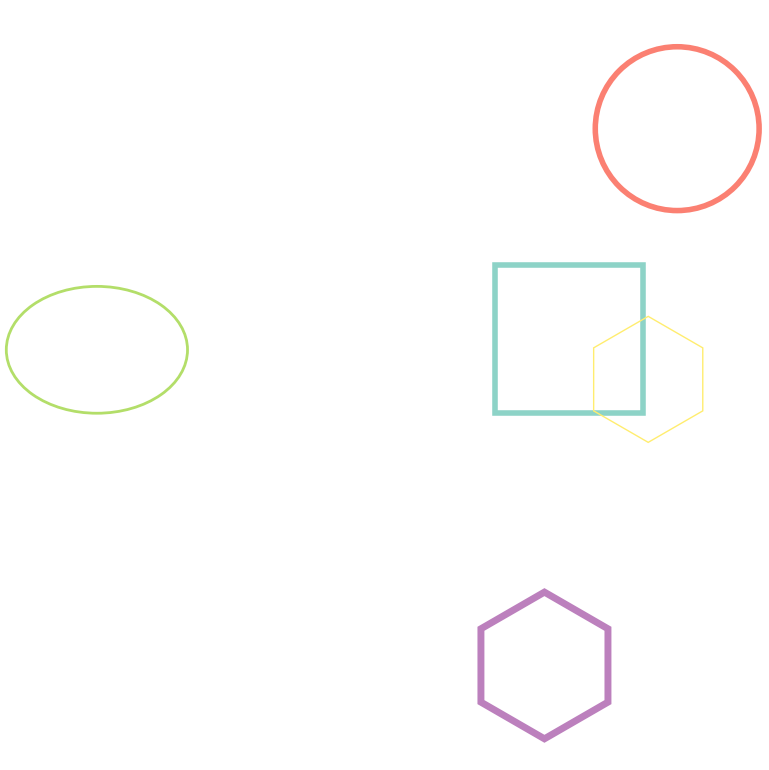[{"shape": "square", "thickness": 2, "radius": 0.48, "center": [0.739, 0.56]}, {"shape": "circle", "thickness": 2, "radius": 0.53, "center": [0.879, 0.833]}, {"shape": "oval", "thickness": 1, "radius": 0.59, "center": [0.126, 0.546]}, {"shape": "hexagon", "thickness": 2.5, "radius": 0.48, "center": [0.707, 0.136]}, {"shape": "hexagon", "thickness": 0.5, "radius": 0.41, "center": [0.842, 0.507]}]